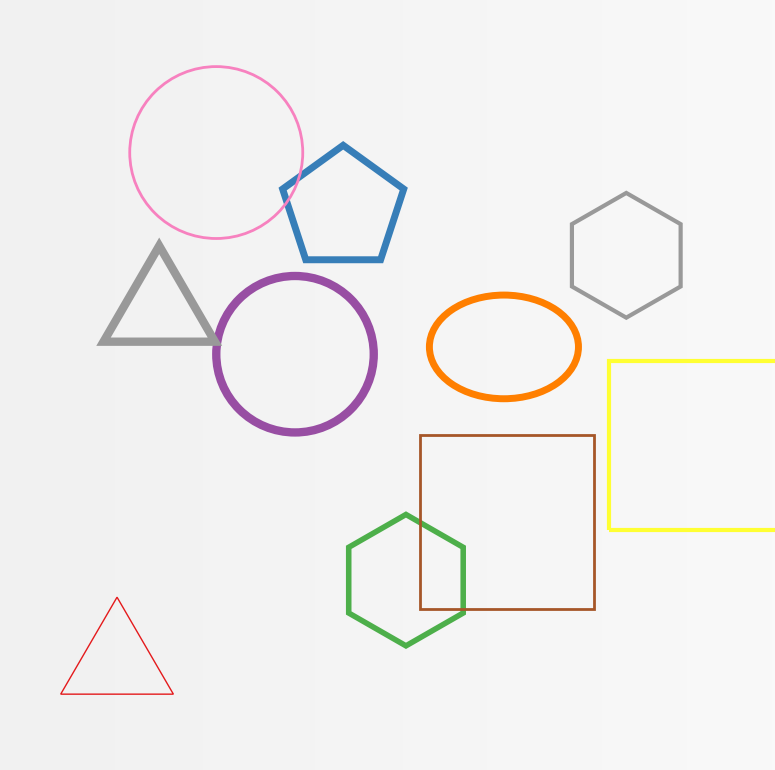[{"shape": "triangle", "thickness": 0.5, "radius": 0.42, "center": [0.151, 0.14]}, {"shape": "pentagon", "thickness": 2.5, "radius": 0.41, "center": [0.443, 0.729]}, {"shape": "hexagon", "thickness": 2, "radius": 0.43, "center": [0.524, 0.247]}, {"shape": "circle", "thickness": 3, "radius": 0.51, "center": [0.381, 0.54]}, {"shape": "oval", "thickness": 2.5, "radius": 0.48, "center": [0.65, 0.549]}, {"shape": "square", "thickness": 1.5, "radius": 0.55, "center": [0.896, 0.422]}, {"shape": "square", "thickness": 1, "radius": 0.56, "center": [0.654, 0.322]}, {"shape": "circle", "thickness": 1, "radius": 0.56, "center": [0.279, 0.802]}, {"shape": "hexagon", "thickness": 1.5, "radius": 0.4, "center": [0.808, 0.668]}, {"shape": "triangle", "thickness": 3, "radius": 0.41, "center": [0.205, 0.598]}]